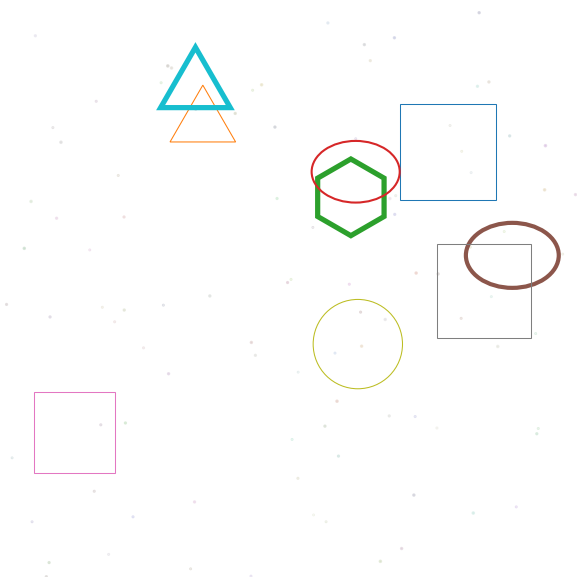[{"shape": "square", "thickness": 0.5, "radius": 0.41, "center": [0.776, 0.736]}, {"shape": "triangle", "thickness": 0.5, "radius": 0.33, "center": [0.351, 0.786]}, {"shape": "hexagon", "thickness": 2.5, "radius": 0.33, "center": [0.608, 0.657]}, {"shape": "oval", "thickness": 1, "radius": 0.38, "center": [0.616, 0.702]}, {"shape": "oval", "thickness": 2, "radius": 0.4, "center": [0.887, 0.557]}, {"shape": "square", "thickness": 0.5, "radius": 0.35, "center": [0.13, 0.25]}, {"shape": "square", "thickness": 0.5, "radius": 0.41, "center": [0.838, 0.495]}, {"shape": "circle", "thickness": 0.5, "radius": 0.39, "center": [0.62, 0.403]}, {"shape": "triangle", "thickness": 2.5, "radius": 0.35, "center": [0.338, 0.848]}]